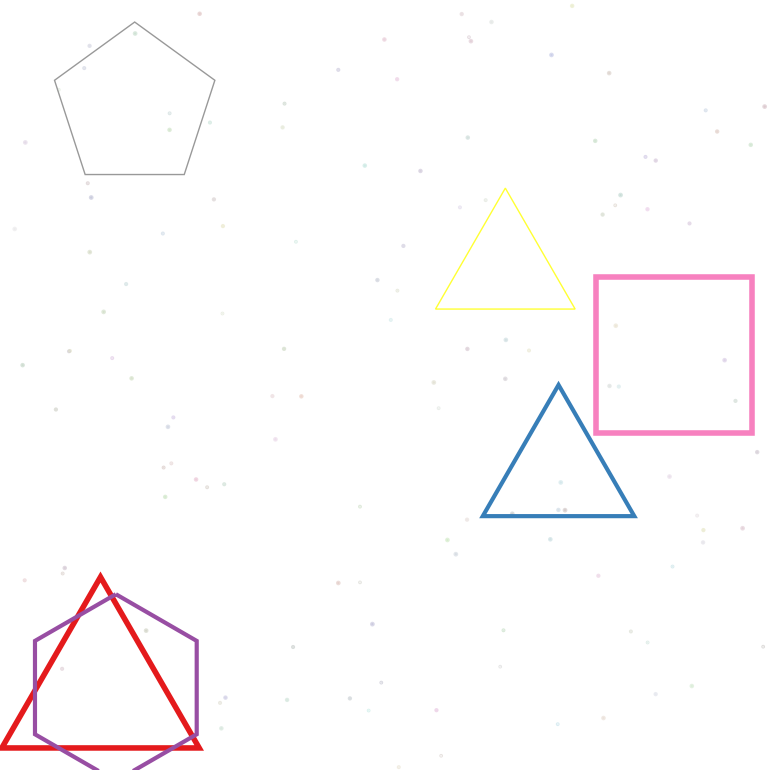[{"shape": "triangle", "thickness": 2, "radius": 0.74, "center": [0.131, 0.103]}, {"shape": "triangle", "thickness": 1.5, "radius": 0.57, "center": [0.725, 0.386]}, {"shape": "hexagon", "thickness": 1.5, "radius": 0.61, "center": [0.15, 0.107]}, {"shape": "triangle", "thickness": 0.5, "radius": 0.52, "center": [0.656, 0.651]}, {"shape": "square", "thickness": 2, "radius": 0.51, "center": [0.875, 0.539]}, {"shape": "pentagon", "thickness": 0.5, "radius": 0.55, "center": [0.175, 0.862]}]